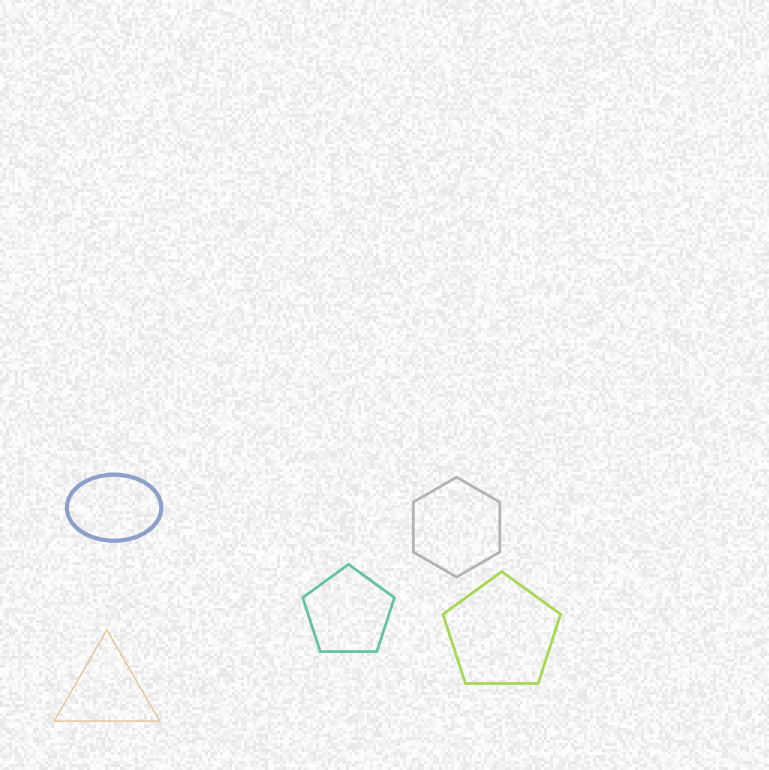[{"shape": "pentagon", "thickness": 1, "radius": 0.31, "center": [0.453, 0.204]}, {"shape": "oval", "thickness": 1.5, "radius": 0.31, "center": [0.148, 0.341]}, {"shape": "pentagon", "thickness": 1, "radius": 0.4, "center": [0.652, 0.177]}, {"shape": "triangle", "thickness": 0.5, "radius": 0.4, "center": [0.139, 0.103]}, {"shape": "hexagon", "thickness": 1, "radius": 0.32, "center": [0.593, 0.315]}]